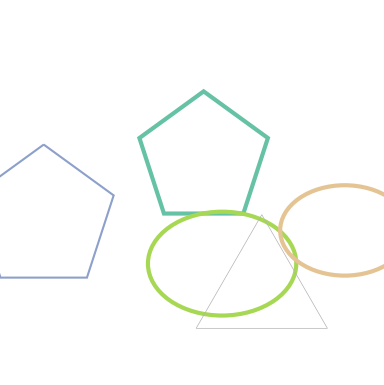[{"shape": "pentagon", "thickness": 3, "radius": 0.88, "center": [0.529, 0.587]}, {"shape": "pentagon", "thickness": 1.5, "radius": 0.96, "center": [0.114, 0.433]}, {"shape": "oval", "thickness": 3, "radius": 0.96, "center": [0.577, 0.315]}, {"shape": "oval", "thickness": 3, "radius": 0.84, "center": [0.895, 0.402]}, {"shape": "triangle", "thickness": 0.5, "radius": 0.98, "center": [0.68, 0.246]}]